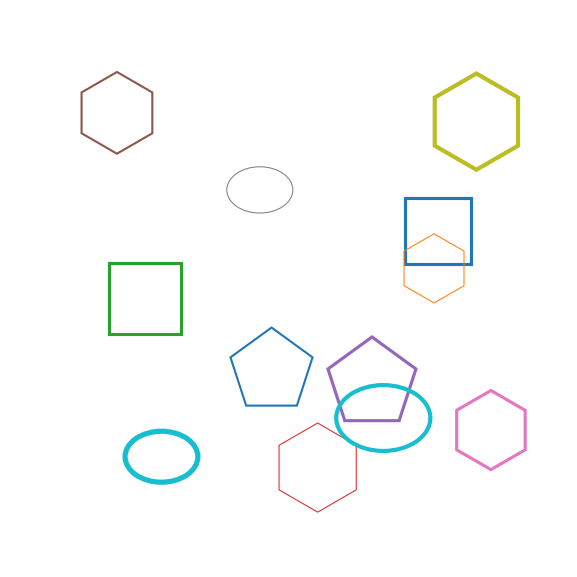[{"shape": "square", "thickness": 1.5, "radius": 0.29, "center": [0.758, 0.599]}, {"shape": "pentagon", "thickness": 1, "radius": 0.37, "center": [0.47, 0.357]}, {"shape": "hexagon", "thickness": 0.5, "radius": 0.3, "center": [0.752, 0.534]}, {"shape": "square", "thickness": 1.5, "radius": 0.31, "center": [0.251, 0.482]}, {"shape": "hexagon", "thickness": 0.5, "radius": 0.39, "center": [0.55, 0.189]}, {"shape": "pentagon", "thickness": 1.5, "radius": 0.4, "center": [0.644, 0.335]}, {"shape": "hexagon", "thickness": 1, "radius": 0.35, "center": [0.202, 0.804]}, {"shape": "hexagon", "thickness": 1.5, "radius": 0.34, "center": [0.85, 0.254]}, {"shape": "oval", "thickness": 0.5, "radius": 0.29, "center": [0.45, 0.67]}, {"shape": "hexagon", "thickness": 2, "radius": 0.42, "center": [0.825, 0.789]}, {"shape": "oval", "thickness": 2, "radius": 0.41, "center": [0.664, 0.275]}, {"shape": "oval", "thickness": 2.5, "radius": 0.32, "center": [0.28, 0.208]}]